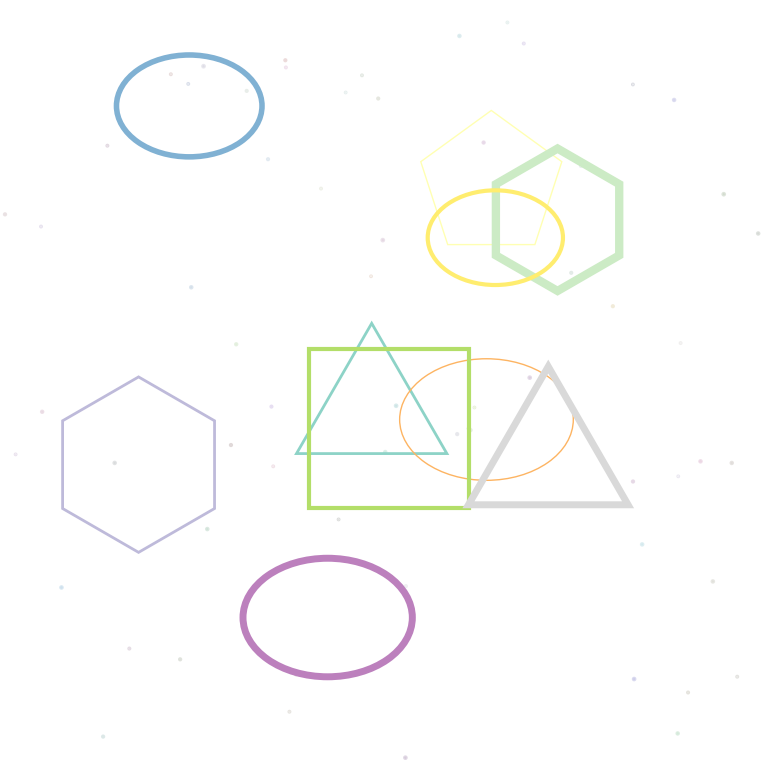[{"shape": "triangle", "thickness": 1, "radius": 0.56, "center": [0.483, 0.467]}, {"shape": "pentagon", "thickness": 0.5, "radius": 0.48, "center": [0.638, 0.76]}, {"shape": "hexagon", "thickness": 1, "radius": 0.57, "center": [0.18, 0.397]}, {"shape": "oval", "thickness": 2, "radius": 0.47, "center": [0.246, 0.862]}, {"shape": "oval", "thickness": 0.5, "radius": 0.56, "center": [0.632, 0.455]}, {"shape": "square", "thickness": 1.5, "radius": 0.52, "center": [0.505, 0.443]}, {"shape": "triangle", "thickness": 2.5, "radius": 0.6, "center": [0.712, 0.404]}, {"shape": "oval", "thickness": 2.5, "radius": 0.55, "center": [0.426, 0.198]}, {"shape": "hexagon", "thickness": 3, "radius": 0.46, "center": [0.724, 0.715]}, {"shape": "oval", "thickness": 1.5, "radius": 0.44, "center": [0.643, 0.691]}]